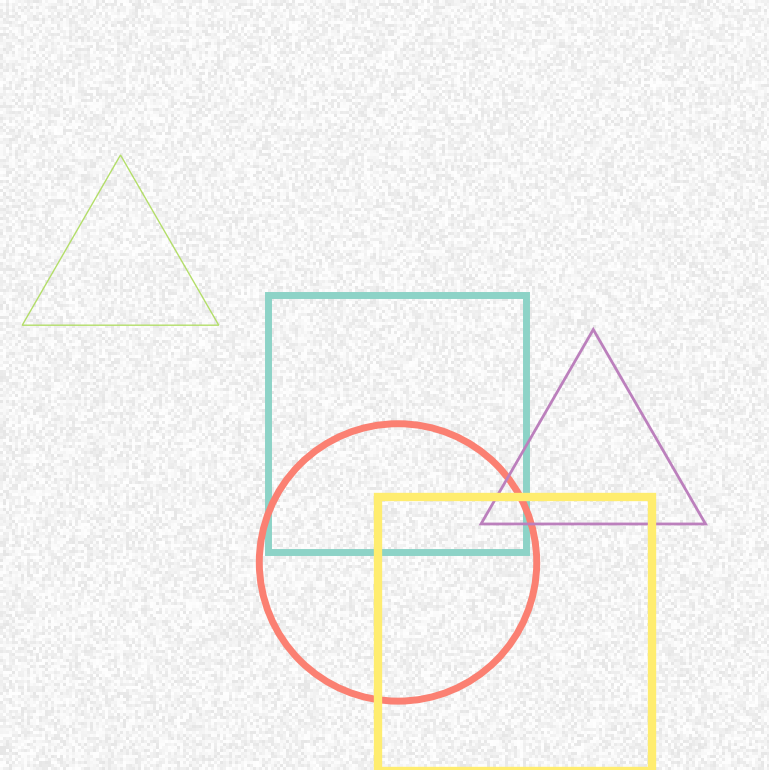[{"shape": "square", "thickness": 2.5, "radius": 0.84, "center": [0.516, 0.45]}, {"shape": "circle", "thickness": 2.5, "radius": 0.9, "center": [0.517, 0.27]}, {"shape": "triangle", "thickness": 0.5, "radius": 0.74, "center": [0.156, 0.651]}, {"shape": "triangle", "thickness": 1, "radius": 0.84, "center": [0.77, 0.404]}, {"shape": "square", "thickness": 3, "radius": 0.89, "center": [0.669, 0.177]}]